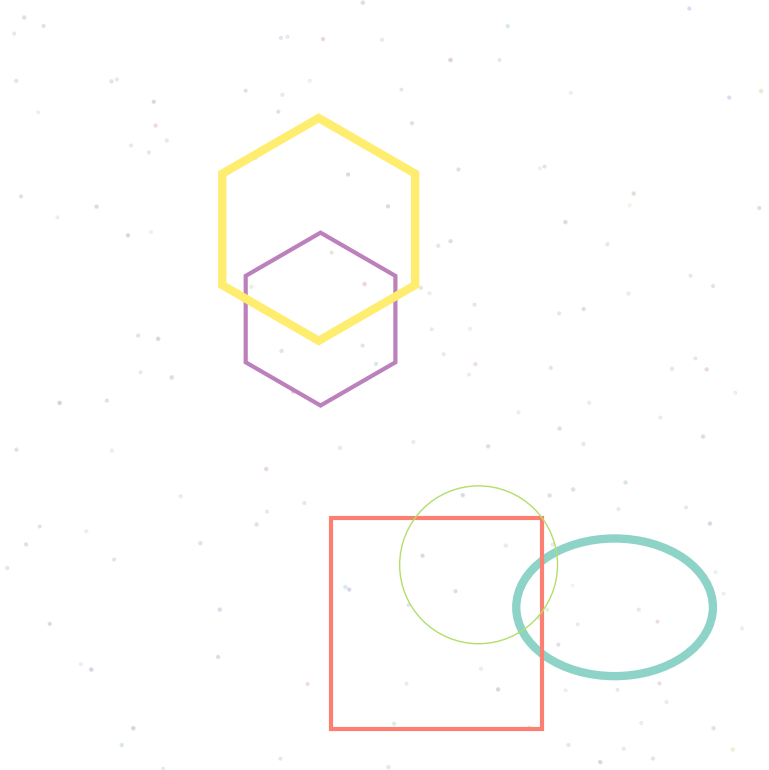[{"shape": "oval", "thickness": 3, "radius": 0.64, "center": [0.798, 0.211]}, {"shape": "square", "thickness": 1.5, "radius": 0.69, "center": [0.567, 0.191]}, {"shape": "circle", "thickness": 0.5, "radius": 0.51, "center": [0.622, 0.267]}, {"shape": "hexagon", "thickness": 1.5, "radius": 0.56, "center": [0.416, 0.586]}, {"shape": "hexagon", "thickness": 3, "radius": 0.72, "center": [0.414, 0.702]}]